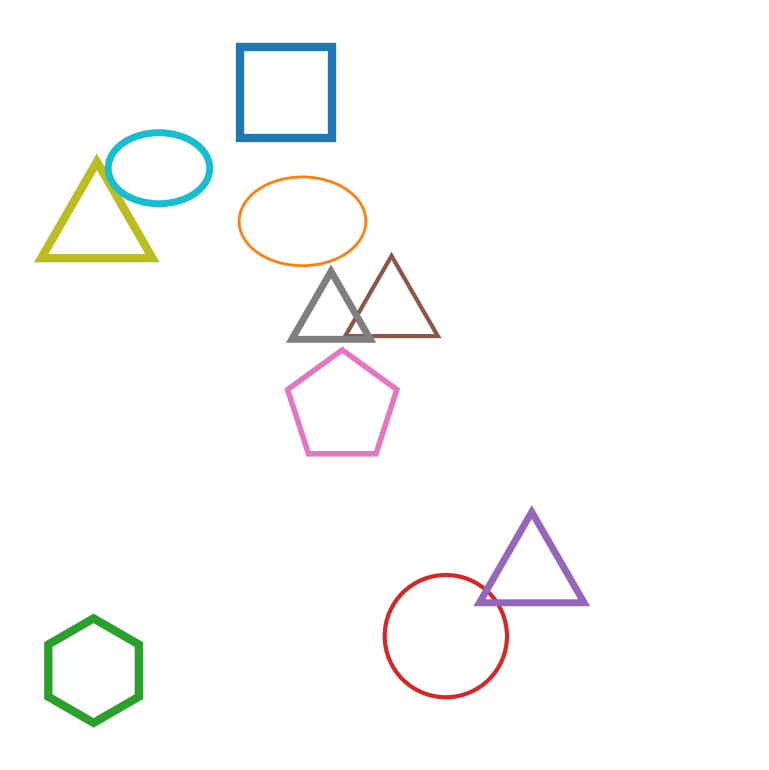[{"shape": "square", "thickness": 3, "radius": 0.3, "center": [0.372, 0.88]}, {"shape": "oval", "thickness": 1, "radius": 0.41, "center": [0.393, 0.713]}, {"shape": "hexagon", "thickness": 3, "radius": 0.34, "center": [0.122, 0.129]}, {"shape": "circle", "thickness": 1.5, "radius": 0.4, "center": [0.579, 0.174]}, {"shape": "triangle", "thickness": 2.5, "radius": 0.39, "center": [0.691, 0.256]}, {"shape": "triangle", "thickness": 1.5, "radius": 0.35, "center": [0.508, 0.598]}, {"shape": "pentagon", "thickness": 2, "radius": 0.37, "center": [0.444, 0.471]}, {"shape": "triangle", "thickness": 2.5, "radius": 0.29, "center": [0.43, 0.589]}, {"shape": "triangle", "thickness": 3, "radius": 0.42, "center": [0.126, 0.706]}, {"shape": "oval", "thickness": 2.5, "radius": 0.33, "center": [0.206, 0.782]}]